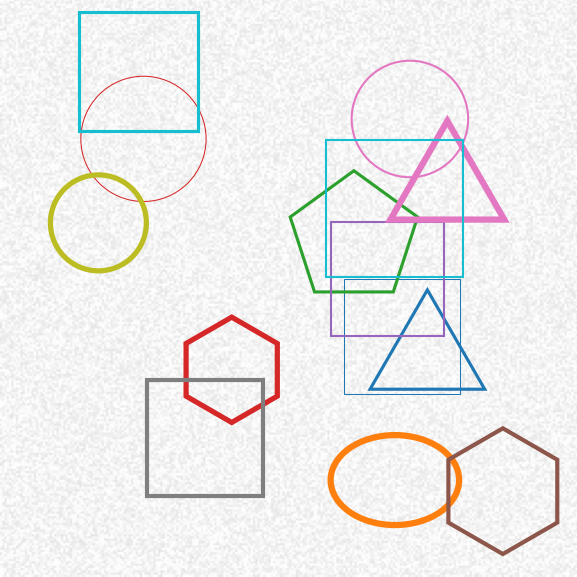[{"shape": "triangle", "thickness": 1.5, "radius": 0.57, "center": [0.74, 0.382]}, {"shape": "square", "thickness": 0.5, "radius": 0.5, "center": [0.696, 0.417]}, {"shape": "oval", "thickness": 3, "radius": 0.56, "center": [0.684, 0.168]}, {"shape": "pentagon", "thickness": 1.5, "radius": 0.58, "center": [0.613, 0.587]}, {"shape": "hexagon", "thickness": 2.5, "radius": 0.46, "center": [0.401, 0.359]}, {"shape": "circle", "thickness": 0.5, "radius": 0.54, "center": [0.248, 0.759]}, {"shape": "square", "thickness": 1, "radius": 0.49, "center": [0.671, 0.516]}, {"shape": "hexagon", "thickness": 2, "radius": 0.54, "center": [0.871, 0.149]}, {"shape": "triangle", "thickness": 3, "radius": 0.57, "center": [0.775, 0.676]}, {"shape": "circle", "thickness": 1, "radius": 0.5, "center": [0.71, 0.793]}, {"shape": "square", "thickness": 2, "radius": 0.5, "center": [0.355, 0.24]}, {"shape": "circle", "thickness": 2.5, "radius": 0.42, "center": [0.17, 0.613]}, {"shape": "square", "thickness": 1.5, "radius": 0.52, "center": [0.239, 0.875]}, {"shape": "square", "thickness": 1, "radius": 0.59, "center": [0.683, 0.638]}]